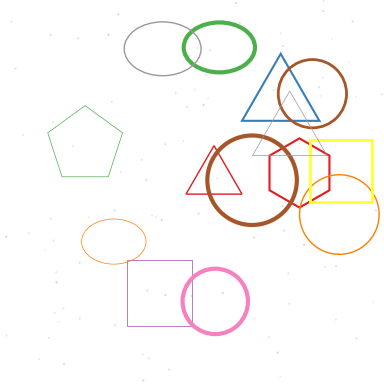[{"shape": "triangle", "thickness": 1, "radius": 0.42, "center": [0.556, 0.538]}, {"shape": "hexagon", "thickness": 1.5, "radius": 0.45, "center": [0.778, 0.551]}, {"shape": "triangle", "thickness": 1.5, "radius": 0.58, "center": [0.729, 0.744]}, {"shape": "oval", "thickness": 3, "radius": 0.46, "center": [0.57, 0.877]}, {"shape": "pentagon", "thickness": 0.5, "radius": 0.51, "center": [0.221, 0.623]}, {"shape": "square", "thickness": 0.5, "radius": 0.42, "center": [0.413, 0.239]}, {"shape": "circle", "thickness": 1, "radius": 0.52, "center": [0.881, 0.443]}, {"shape": "oval", "thickness": 0.5, "radius": 0.42, "center": [0.296, 0.372]}, {"shape": "square", "thickness": 2, "radius": 0.4, "center": [0.886, 0.555]}, {"shape": "circle", "thickness": 3, "radius": 0.58, "center": [0.655, 0.532]}, {"shape": "circle", "thickness": 2, "radius": 0.44, "center": [0.811, 0.757]}, {"shape": "circle", "thickness": 3, "radius": 0.42, "center": [0.559, 0.217]}, {"shape": "oval", "thickness": 1, "radius": 0.5, "center": [0.422, 0.873]}, {"shape": "triangle", "thickness": 0.5, "radius": 0.56, "center": [0.753, 0.652]}]